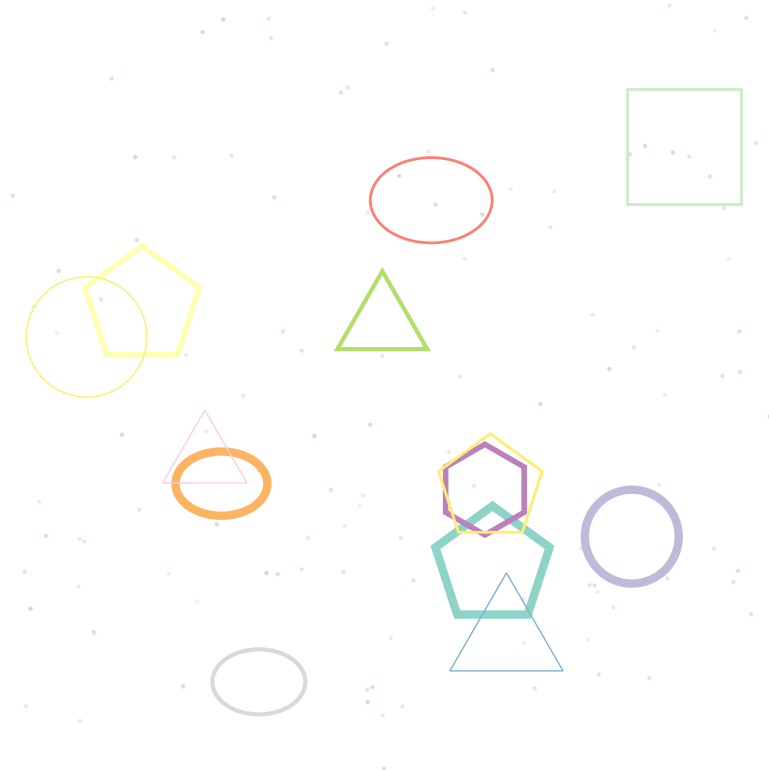[{"shape": "pentagon", "thickness": 3, "radius": 0.39, "center": [0.64, 0.265]}, {"shape": "pentagon", "thickness": 2, "radius": 0.39, "center": [0.185, 0.602]}, {"shape": "circle", "thickness": 3, "radius": 0.3, "center": [0.821, 0.303]}, {"shape": "oval", "thickness": 1, "radius": 0.4, "center": [0.56, 0.74]}, {"shape": "triangle", "thickness": 0.5, "radius": 0.42, "center": [0.658, 0.171]}, {"shape": "oval", "thickness": 3, "radius": 0.3, "center": [0.288, 0.372]}, {"shape": "triangle", "thickness": 1.5, "radius": 0.34, "center": [0.497, 0.58]}, {"shape": "triangle", "thickness": 0.5, "radius": 0.32, "center": [0.266, 0.404]}, {"shape": "oval", "thickness": 1.5, "radius": 0.3, "center": [0.336, 0.114]}, {"shape": "hexagon", "thickness": 2, "radius": 0.29, "center": [0.63, 0.364]}, {"shape": "square", "thickness": 1, "radius": 0.37, "center": [0.888, 0.81]}, {"shape": "circle", "thickness": 0.5, "radius": 0.39, "center": [0.112, 0.562]}, {"shape": "pentagon", "thickness": 1, "radius": 0.35, "center": [0.637, 0.366]}]